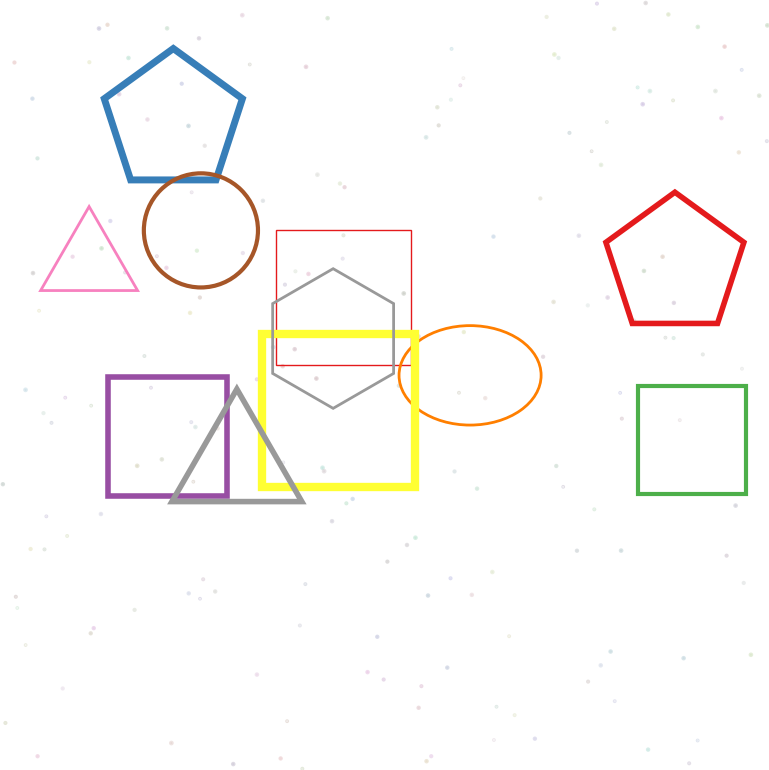[{"shape": "pentagon", "thickness": 2, "radius": 0.47, "center": [0.876, 0.656]}, {"shape": "square", "thickness": 0.5, "radius": 0.44, "center": [0.446, 0.613]}, {"shape": "pentagon", "thickness": 2.5, "radius": 0.47, "center": [0.225, 0.843]}, {"shape": "square", "thickness": 1.5, "radius": 0.35, "center": [0.899, 0.428]}, {"shape": "square", "thickness": 2, "radius": 0.39, "center": [0.218, 0.433]}, {"shape": "oval", "thickness": 1, "radius": 0.46, "center": [0.61, 0.513]}, {"shape": "square", "thickness": 3, "radius": 0.5, "center": [0.439, 0.467]}, {"shape": "circle", "thickness": 1.5, "radius": 0.37, "center": [0.261, 0.701]}, {"shape": "triangle", "thickness": 1, "radius": 0.36, "center": [0.116, 0.659]}, {"shape": "hexagon", "thickness": 1, "radius": 0.45, "center": [0.433, 0.56]}, {"shape": "triangle", "thickness": 2, "radius": 0.49, "center": [0.308, 0.397]}]